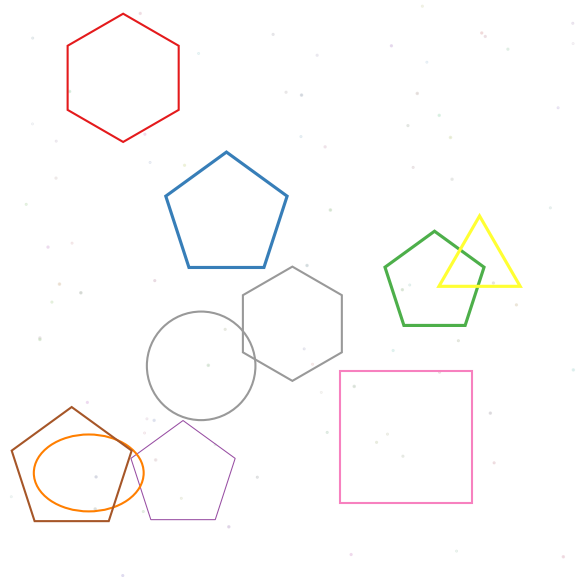[{"shape": "hexagon", "thickness": 1, "radius": 0.56, "center": [0.213, 0.864]}, {"shape": "pentagon", "thickness": 1.5, "radius": 0.55, "center": [0.392, 0.625]}, {"shape": "pentagon", "thickness": 1.5, "radius": 0.45, "center": [0.752, 0.509]}, {"shape": "pentagon", "thickness": 0.5, "radius": 0.47, "center": [0.317, 0.176]}, {"shape": "oval", "thickness": 1, "radius": 0.48, "center": [0.154, 0.18]}, {"shape": "triangle", "thickness": 1.5, "radius": 0.41, "center": [0.83, 0.544]}, {"shape": "pentagon", "thickness": 1, "radius": 0.55, "center": [0.124, 0.185]}, {"shape": "square", "thickness": 1, "radius": 0.57, "center": [0.703, 0.242]}, {"shape": "hexagon", "thickness": 1, "radius": 0.49, "center": [0.506, 0.439]}, {"shape": "circle", "thickness": 1, "radius": 0.47, "center": [0.348, 0.366]}]